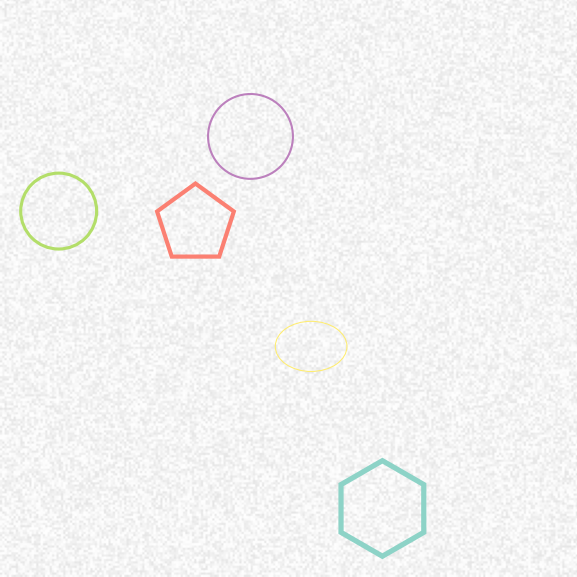[{"shape": "hexagon", "thickness": 2.5, "radius": 0.41, "center": [0.662, 0.119]}, {"shape": "pentagon", "thickness": 2, "radius": 0.35, "center": [0.338, 0.611]}, {"shape": "circle", "thickness": 1.5, "radius": 0.33, "center": [0.102, 0.634]}, {"shape": "circle", "thickness": 1, "radius": 0.37, "center": [0.434, 0.763]}, {"shape": "oval", "thickness": 0.5, "radius": 0.31, "center": [0.539, 0.399]}]